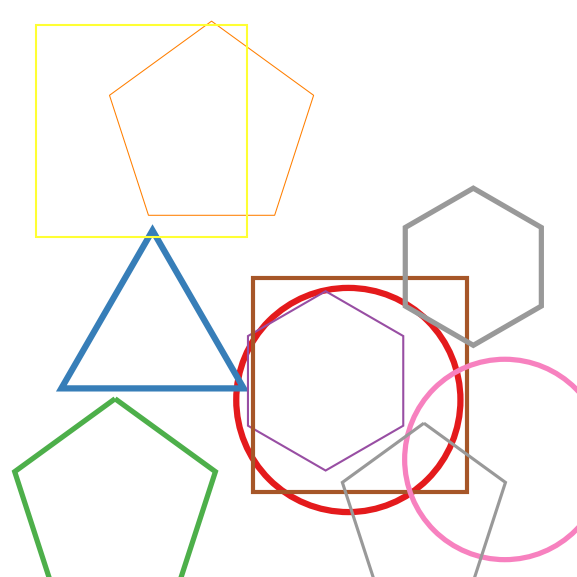[{"shape": "circle", "thickness": 3, "radius": 0.97, "center": [0.603, 0.307]}, {"shape": "triangle", "thickness": 3, "radius": 0.91, "center": [0.264, 0.418]}, {"shape": "pentagon", "thickness": 2.5, "radius": 0.91, "center": [0.199, 0.126]}, {"shape": "hexagon", "thickness": 1, "radius": 0.78, "center": [0.564, 0.34]}, {"shape": "pentagon", "thickness": 0.5, "radius": 0.93, "center": [0.366, 0.777]}, {"shape": "square", "thickness": 1, "radius": 0.92, "center": [0.245, 0.772]}, {"shape": "square", "thickness": 2, "radius": 0.93, "center": [0.623, 0.333]}, {"shape": "circle", "thickness": 2.5, "radius": 0.87, "center": [0.874, 0.204]}, {"shape": "pentagon", "thickness": 1.5, "radius": 0.74, "center": [0.734, 0.118]}, {"shape": "hexagon", "thickness": 2.5, "radius": 0.68, "center": [0.82, 0.537]}]